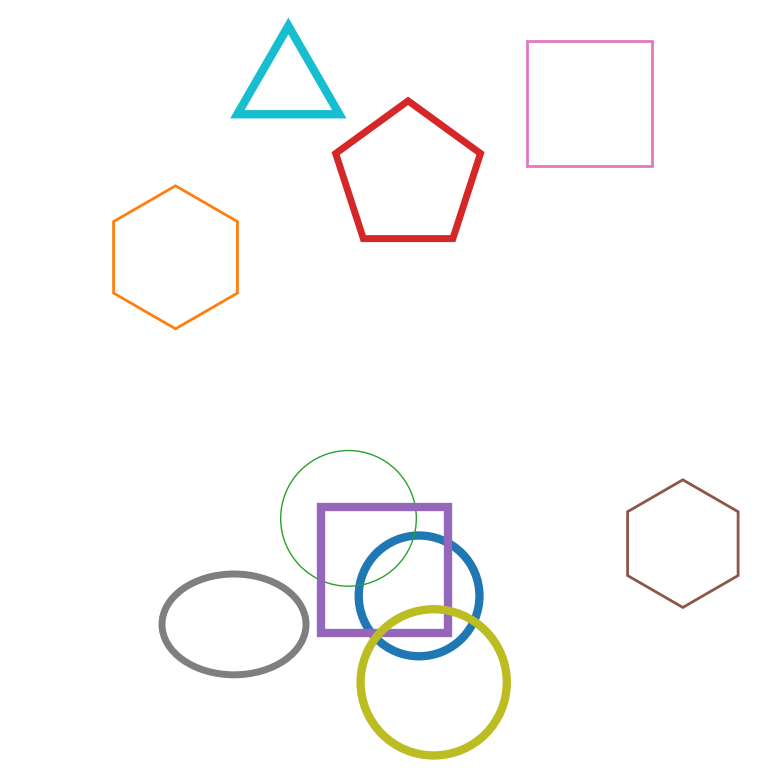[{"shape": "circle", "thickness": 3, "radius": 0.39, "center": [0.544, 0.226]}, {"shape": "hexagon", "thickness": 1, "radius": 0.46, "center": [0.228, 0.666]}, {"shape": "circle", "thickness": 0.5, "radius": 0.44, "center": [0.453, 0.327]}, {"shape": "pentagon", "thickness": 2.5, "radius": 0.49, "center": [0.53, 0.77]}, {"shape": "square", "thickness": 3, "radius": 0.41, "center": [0.5, 0.26]}, {"shape": "hexagon", "thickness": 1, "radius": 0.41, "center": [0.887, 0.294]}, {"shape": "square", "thickness": 1, "radius": 0.41, "center": [0.765, 0.866]}, {"shape": "oval", "thickness": 2.5, "radius": 0.47, "center": [0.304, 0.189]}, {"shape": "circle", "thickness": 3, "radius": 0.47, "center": [0.563, 0.114]}, {"shape": "triangle", "thickness": 3, "radius": 0.38, "center": [0.374, 0.89]}]